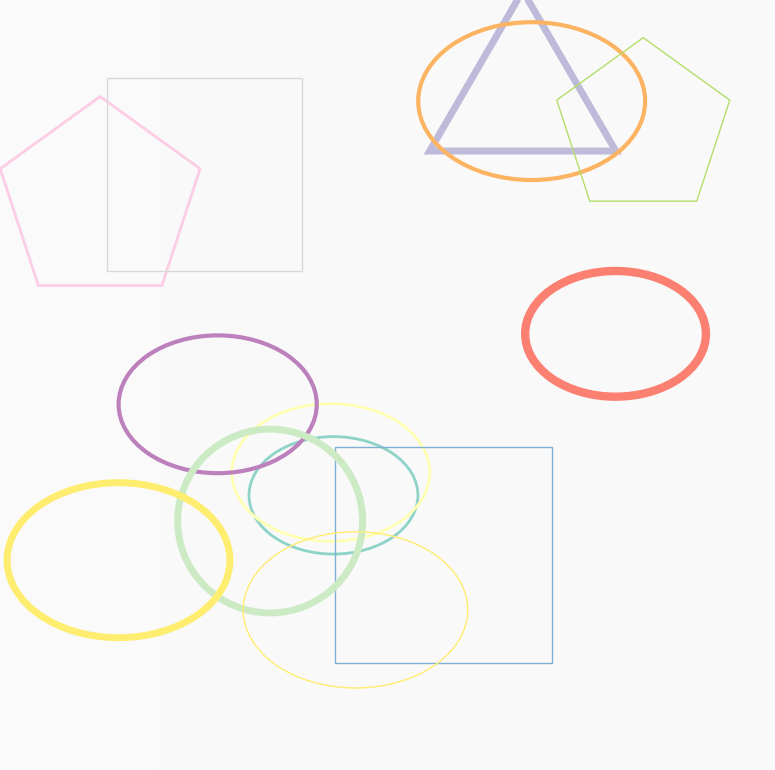[{"shape": "oval", "thickness": 1, "radius": 0.54, "center": [0.43, 0.357]}, {"shape": "oval", "thickness": 1, "radius": 0.64, "center": [0.427, 0.386]}, {"shape": "triangle", "thickness": 2.5, "radius": 0.69, "center": [0.675, 0.873]}, {"shape": "oval", "thickness": 3, "radius": 0.58, "center": [0.794, 0.566]}, {"shape": "square", "thickness": 0.5, "radius": 0.7, "center": [0.573, 0.279]}, {"shape": "oval", "thickness": 1.5, "radius": 0.73, "center": [0.686, 0.869]}, {"shape": "pentagon", "thickness": 0.5, "radius": 0.59, "center": [0.83, 0.834]}, {"shape": "pentagon", "thickness": 1, "radius": 0.68, "center": [0.129, 0.739]}, {"shape": "square", "thickness": 0.5, "radius": 0.63, "center": [0.264, 0.773]}, {"shape": "oval", "thickness": 1.5, "radius": 0.64, "center": [0.281, 0.475]}, {"shape": "circle", "thickness": 2.5, "radius": 0.6, "center": [0.349, 0.323]}, {"shape": "oval", "thickness": 0.5, "radius": 0.72, "center": [0.459, 0.208]}, {"shape": "oval", "thickness": 2.5, "radius": 0.72, "center": [0.153, 0.272]}]